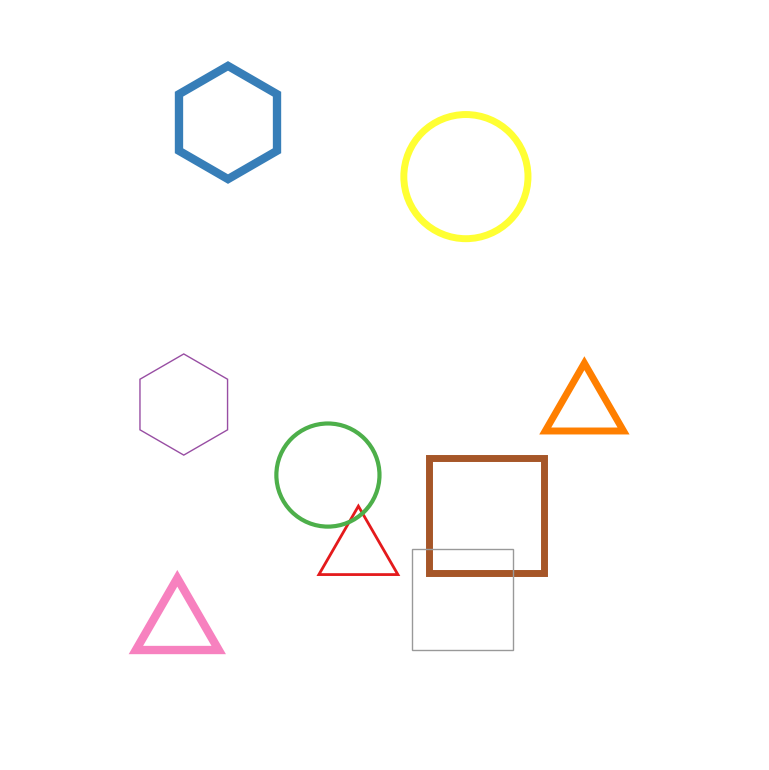[{"shape": "triangle", "thickness": 1, "radius": 0.3, "center": [0.465, 0.283]}, {"shape": "hexagon", "thickness": 3, "radius": 0.37, "center": [0.296, 0.841]}, {"shape": "circle", "thickness": 1.5, "radius": 0.33, "center": [0.426, 0.383]}, {"shape": "hexagon", "thickness": 0.5, "radius": 0.33, "center": [0.239, 0.475]}, {"shape": "triangle", "thickness": 2.5, "radius": 0.29, "center": [0.759, 0.47]}, {"shape": "circle", "thickness": 2.5, "radius": 0.4, "center": [0.605, 0.771]}, {"shape": "square", "thickness": 2.5, "radius": 0.37, "center": [0.632, 0.331]}, {"shape": "triangle", "thickness": 3, "radius": 0.31, "center": [0.23, 0.187]}, {"shape": "square", "thickness": 0.5, "radius": 0.33, "center": [0.601, 0.221]}]